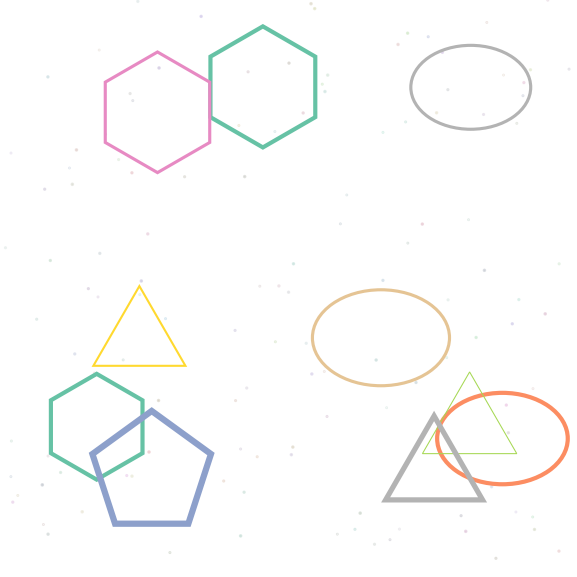[{"shape": "hexagon", "thickness": 2, "radius": 0.52, "center": [0.455, 0.849]}, {"shape": "hexagon", "thickness": 2, "radius": 0.46, "center": [0.167, 0.26]}, {"shape": "oval", "thickness": 2, "radius": 0.57, "center": [0.87, 0.24]}, {"shape": "pentagon", "thickness": 3, "radius": 0.54, "center": [0.263, 0.18]}, {"shape": "hexagon", "thickness": 1.5, "radius": 0.52, "center": [0.273, 0.805]}, {"shape": "triangle", "thickness": 0.5, "radius": 0.47, "center": [0.813, 0.261]}, {"shape": "triangle", "thickness": 1, "radius": 0.46, "center": [0.241, 0.412]}, {"shape": "oval", "thickness": 1.5, "radius": 0.59, "center": [0.66, 0.414]}, {"shape": "triangle", "thickness": 2.5, "radius": 0.48, "center": [0.752, 0.182]}, {"shape": "oval", "thickness": 1.5, "radius": 0.52, "center": [0.815, 0.848]}]